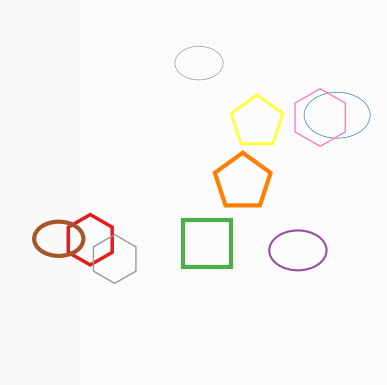[{"shape": "hexagon", "thickness": 2.5, "radius": 0.33, "center": [0.233, 0.377]}, {"shape": "oval", "thickness": 0.5, "radius": 0.43, "center": [0.87, 0.701]}, {"shape": "square", "thickness": 3, "radius": 0.31, "center": [0.534, 0.368]}, {"shape": "oval", "thickness": 1.5, "radius": 0.37, "center": [0.769, 0.35]}, {"shape": "pentagon", "thickness": 3, "radius": 0.38, "center": [0.626, 0.528]}, {"shape": "pentagon", "thickness": 2, "radius": 0.35, "center": [0.663, 0.684]}, {"shape": "oval", "thickness": 3, "radius": 0.32, "center": [0.152, 0.38]}, {"shape": "hexagon", "thickness": 1, "radius": 0.37, "center": [0.826, 0.695]}, {"shape": "hexagon", "thickness": 1, "radius": 0.32, "center": [0.296, 0.327]}, {"shape": "oval", "thickness": 0.5, "radius": 0.31, "center": [0.514, 0.836]}]